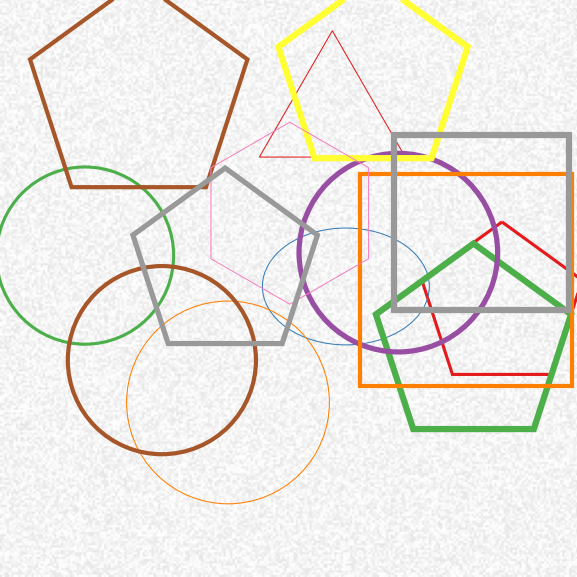[{"shape": "pentagon", "thickness": 1.5, "radius": 0.73, "center": [0.869, 0.469]}, {"shape": "triangle", "thickness": 0.5, "radius": 0.73, "center": [0.575, 0.8]}, {"shape": "oval", "thickness": 0.5, "radius": 0.72, "center": [0.599, 0.503]}, {"shape": "circle", "thickness": 1.5, "radius": 0.77, "center": [0.147, 0.557]}, {"shape": "pentagon", "thickness": 3, "radius": 0.89, "center": [0.82, 0.4]}, {"shape": "circle", "thickness": 2.5, "radius": 0.86, "center": [0.69, 0.562]}, {"shape": "square", "thickness": 2, "radius": 0.92, "center": [0.807, 0.514]}, {"shape": "circle", "thickness": 0.5, "radius": 0.88, "center": [0.395, 0.302]}, {"shape": "pentagon", "thickness": 3, "radius": 0.86, "center": [0.646, 0.865]}, {"shape": "pentagon", "thickness": 2, "radius": 0.99, "center": [0.24, 0.835]}, {"shape": "circle", "thickness": 2, "radius": 0.81, "center": [0.28, 0.376]}, {"shape": "hexagon", "thickness": 0.5, "radius": 0.79, "center": [0.502, 0.63]}, {"shape": "square", "thickness": 3, "radius": 0.76, "center": [0.834, 0.614]}, {"shape": "pentagon", "thickness": 2.5, "radius": 0.84, "center": [0.39, 0.54]}]